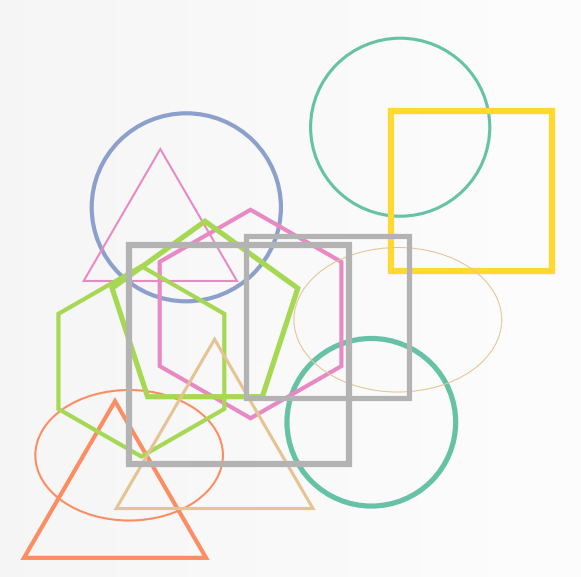[{"shape": "circle", "thickness": 2.5, "radius": 0.73, "center": [0.639, 0.268]}, {"shape": "circle", "thickness": 1.5, "radius": 0.77, "center": [0.688, 0.779]}, {"shape": "oval", "thickness": 1, "radius": 0.81, "center": [0.222, 0.211]}, {"shape": "triangle", "thickness": 2, "radius": 0.9, "center": [0.198, 0.124]}, {"shape": "circle", "thickness": 2, "radius": 0.81, "center": [0.321, 0.64]}, {"shape": "hexagon", "thickness": 2, "radius": 0.9, "center": [0.431, 0.455]}, {"shape": "triangle", "thickness": 1, "radius": 0.76, "center": [0.276, 0.589]}, {"shape": "hexagon", "thickness": 2, "radius": 0.82, "center": [0.243, 0.373]}, {"shape": "pentagon", "thickness": 2.5, "radius": 0.84, "center": [0.353, 0.448]}, {"shape": "square", "thickness": 3, "radius": 0.69, "center": [0.811, 0.669]}, {"shape": "oval", "thickness": 0.5, "radius": 0.89, "center": [0.684, 0.445]}, {"shape": "triangle", "thickness": 1.5, "radius": 0.98, "center": [0.369, 0.216]}, {"shape": "square", "thickness": 2.5, "radius": 0.7, "center": [0.563, 0.45]}, {"shape": "square", "thickness": 3, "radius": 0.95, "center": [0.412, 0.385]}]